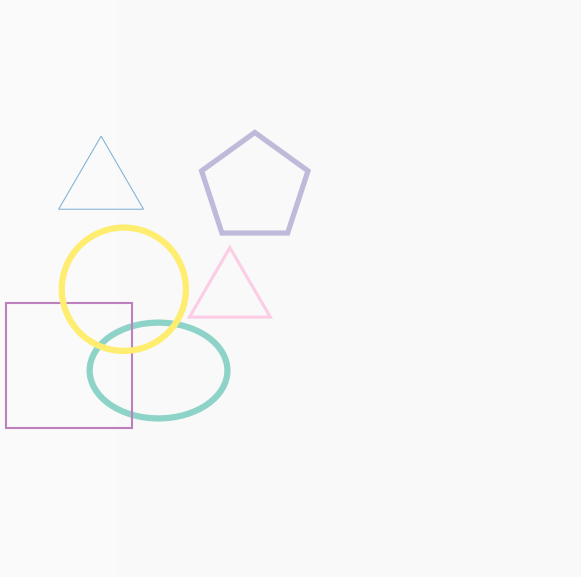[{"shape": "oval", "thickness": 3, "radius": 0.59, "center": [0.273, 0.358]}, {"shape": "pentagon", "thickness": 2.5, "radius": 0.48, "center": [0.438, 0.673]}, {"shape": "triangle", "thickness": 0.5, "radius": 0.42, "center": [0.174, 0.679]}, {"shape": "triangle", "thickness": 1.5, "radius": 0.4, "center": [0.396, 0.49]}, {"shape": "square", "thickness": 1, "radius": 0.54, "center": [0.119, 0.367]}, {"shape": "circle", "thickness": 3, "radius": 0.53, "center": [0.213, 0.498]}]